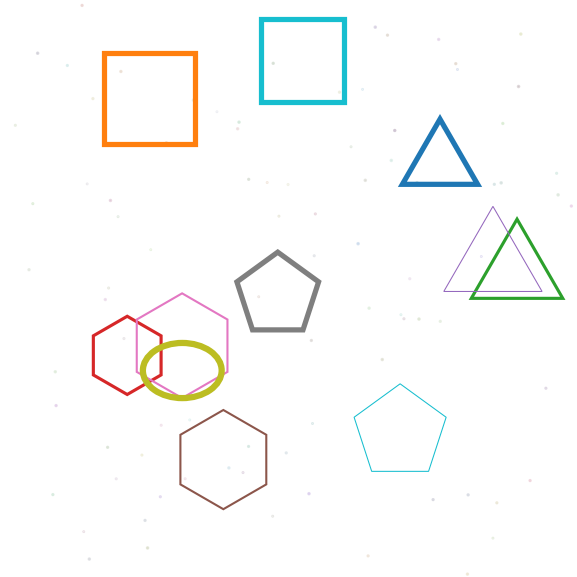[{"shape": "triangle", "thickness": 2.5, "radius": 0.38, "center": [0.762, 0.718]}, {"shape": "square", "thickness": 2.5, "radius": 0.39, "center": [0.259, 0.828]}, {"shape": "triangle", "thickness": 1.5, "radius": 0.46, "center": [0.895, 0.528]}, {"shape": "hexagon", "thickness": 1.5, "radius": 0.34, "center": [0.22, 0.384]}, {"shape": "triangle", "thickness": 0.5, "radius": 0.49, "center": [0.854, 0.544]}, {"shape": "hexagon", "thickness": 1, "radius": 0.43, "center": [0.387, 0.203]}, {"shape": "hexagon", "thickness": 1, "radius": 0.45, "center": [0.315, 0.401]}, {"shape": "pentagon", "thickness": 2.5, "radius": 0.37, "center": [0.481, 0.488]}, {"shape": "oval", "thickness": 3, "radius": 0.34, "center": [0.316, 0.358]}, {"shape": "square", "thickness": 2.5, "radius": 0.36, "center": [0.524, 0.895]}, {"shape": "pentagon", "thickness": 0.5, "radius": 0.42, "center": [0.693, 0.251]}]